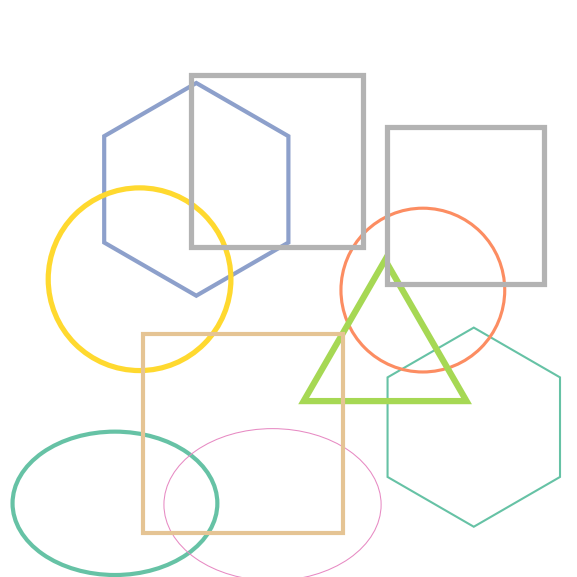[{"shape": "oval", "thickness": 2, "radius": 0.89, "center": [0.199, 0.128]}, {"shape": "hexagon", "thickness": 1, "radius": 0.86, "center": [0.82, 0.259]}, {"shape": "circle", "thickness": 1.5, "radius": 0.71, "center": [0.732, 0.497]}, {"shape": "hexagon", "thickness": 2, "radius": 0.92, "center": [0.34, 0.671]}, {"shape": "oval", "thickness": 0.5, "radius": 0.94, "center": [0.472, 0.125]}, {"shape": "triangle", "thickness": 3, "radius": 0.81, "center": [0.667, 0.386]}, {"shape": "circle", "thickness": 2.5, "radius": 0.79, "center": [0.242, 0.516]}, {"shape": "square", "thickness": 2, "radius": 0.86, "center": [0.42, 0.249]}, {"shape": "square", "thickness": 2.5, "radius": 0.75, "center": [0.48, 0.72]}, {"shape": "square", "thickness": 2.5, "radius": 0.68, "center": [0.806, 0.643]}]